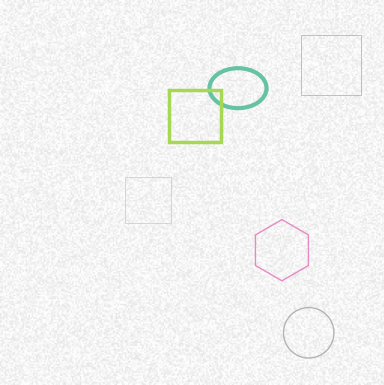[{"shape": "oval", "thickness": 3, "radius": 0.37, "center": [0.618, 0.771]}, {"shape": "square", "thickness": 0.5, "radius": 0.39, "center": [0.859, 0.831]}, {"shape": "hexagon", "thickness": 1, "radius": 0.4, "center": [0.732, 0.35]}, {"shape": "square", "thickness": 2.5, "radius": 0.34, "center": [0.507, 0.699]}, {"shape": "square", "thickness": 0.5, "radius": 0.3, "center": [0.385, 0.482]}, {"shape": "circle", "thickness": 1, "radius": 0.33, "center": [0.802, 0.136]}]